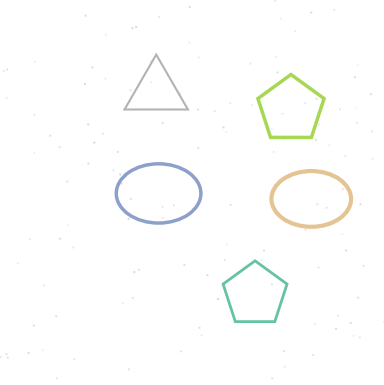[{"shape": "pentagon", "thickness": 2, "radius": 0.44, "center": [0.662, 0.235]}, {"shape": "oval", "thickness": 2.5, "radius": 0.55, "center": [0.412, 0.498]}, {"shape": "pentagon", "thickness": 2.5, "radius": 0.45, "center": [0.756, 0.716]}, {"shape": "oval", "thickness": 3, "radius": 0.52, "center": [0.808, 0.483]}, {"shape": "triangle", "thickness": 1.5, "radius": 0.48, "center": [0.406, 0.763]}]